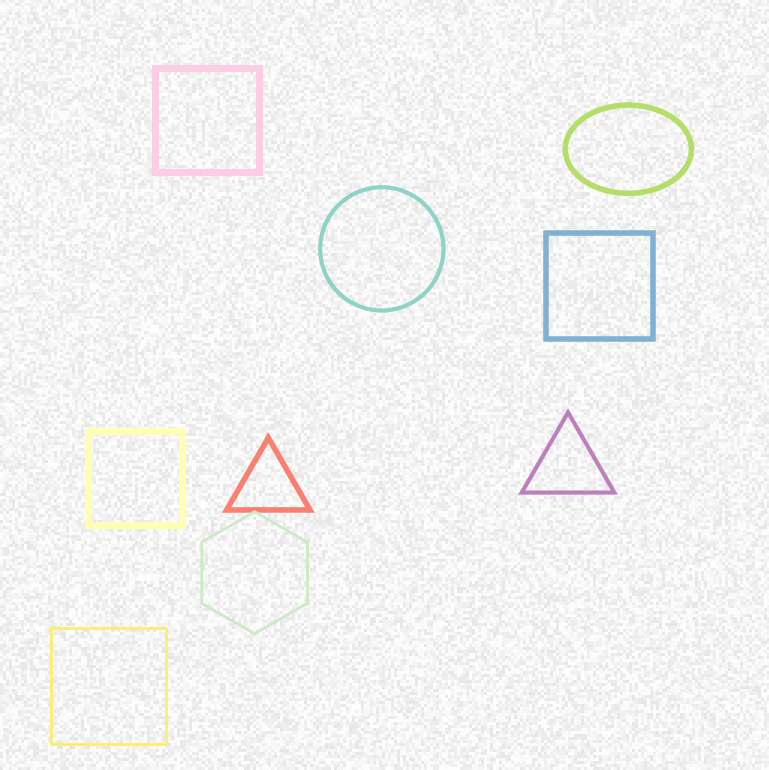[{"shape": "circle", "thickness": 1.5, "radius": 0.4, "center": [0.496, 0.677]}, {"shape": "square", "thickness": 2.5, "radius": 0.3, "center": [0.175, 0.379]}, {"shape": "triangle", "thickness": 2, "radius": 0.31, "center": [0.348, 0.369]}, {"shape": "square", "thickness": 2, "radius": 0.35, "center": [0.778, 0.629]}, {"shape": "oval", "thickness": 2, "radius": 0.41, "center": [0.816, 0.806]}, {"shape": "square", "thickness": 2.5, "radius": 0.34, "center": [0.269, 0.845]}, {"shape": "triangle", "thickness": 1.5, "radius": 0.35, "center": [0.738, 0.395]}, {"shape": "hexagon", "thickness": 1, "radius": 0.4, "center": [0.331, 0.256]}, {"shape": "square", "thickness": 1, "radius": 0.37, "center": [0.141, 0.109]}]